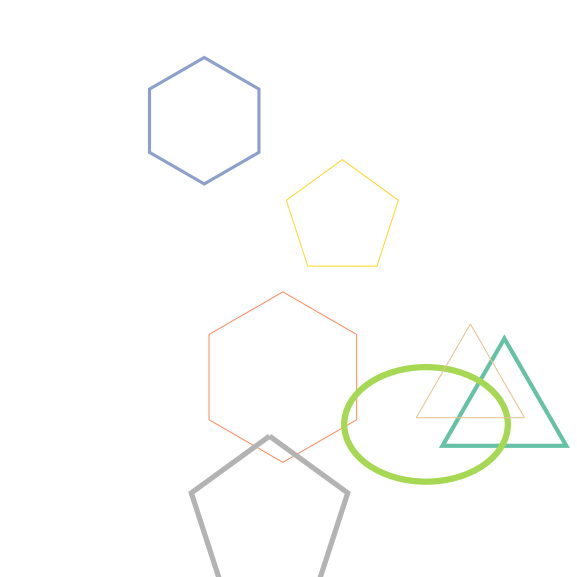[{"shape": "triangle", "thickness": 2, "radius": 0.62, "center": [0.873, 0.289]}, {"shape": "hexagon", "thickness": 0.5, "radius": 0.74, "center": [0.49, 0.346]}, {"shape": "hexagon", "thickness": 1.5, "radius": 0.55, "center": [0.354, 0.79]}, {"shape": "oval", "thickness": 3, "radius": 0.71, "center": [0.738, 0.264]}, {"shape": "pentagon", "thickness": 0.5, "radius": 0.51, "center": [0.593, 0.621]}, {"shape": "triangle", "thickness": 0.5, "radius": 0.54, "center": [0.815, 0.33]}, {"shape": "pentagon", "thickness": 2.5, "radius": 0.71, "center": [0.467, 0.102]}]